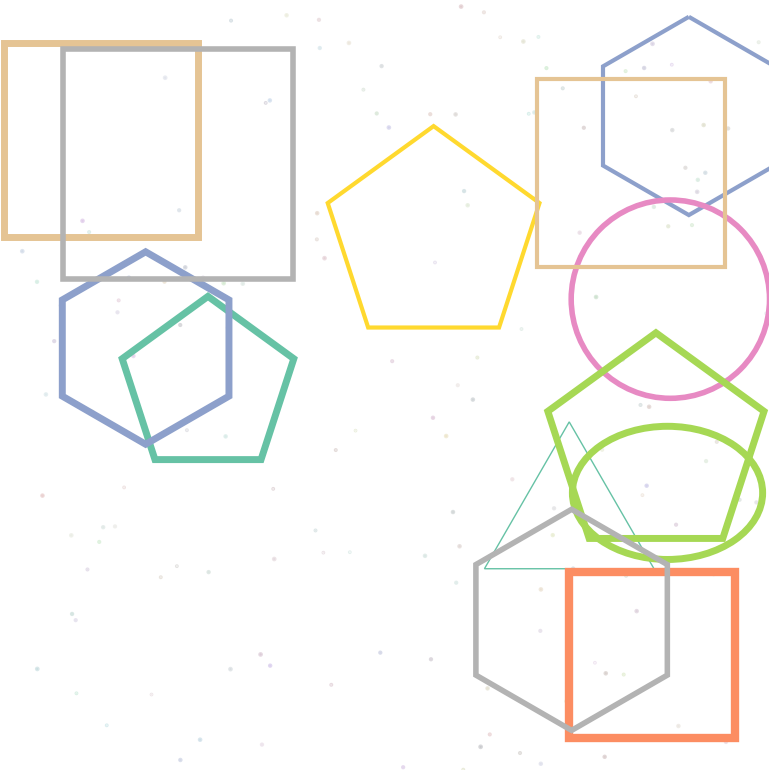[{"shape": "triangle", "thickness": 0.5, "radius": 0.64, "center": [0.739, 0.325]}, {"shape": "pentagon", "thickness": 2.5, "radius": 0.59, "center": [0.27, 0.498]}, {"shape": "square", "thickness": 3, "radius": 0.54, "center": [0.847, 0.149]}, {"shape": "hexagon", "thickness": 2.5, "radius": 0.62, "center": [0.189, 0.548]}, {"shape": "hexagon", "thickness": 1.5, "radius": 0.64, "center": [0.895, 0.849]}, {"shape": "circle", "thickness": 2, "radius": 0.64, "center": [0.871, 0.612]}, {"shape": "pentagon", "thickness": 2.5, "radius": 0.74, "center": [0.852, 0.42]}, {"shape": "oval", "thickness": 2.5, "radius": 0.62, "center": [0.867, 0.36]}, {"shape": "pentagon", "thickness": 1.5, "radius": 0.72, "center": [0.563, 0.692]}, {"shape": "square", "thickness": 1.5, "radius": 0.61, "center": [0.819, 0.775]}, {"shape": "square", "thickness": 2.5, "radius": 0.63, "center": [0.132, 0.818]}, {"shape": "hexagon", "thickness": 2, "radius": 0.72, "center": [0.742, 0.195]}, {"shape": "square", "thickness": 2, "radius": 0.75, "center": [0.231, 0.787]}]